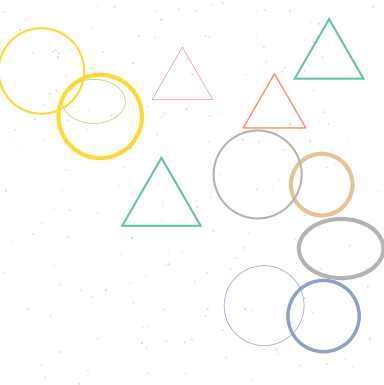[{"shape": "triangle", "thickness": 1.5, "radius": 0.52, "center": [0.855, 0.847]}, {"shape": "triangle", "thickness": 1.5, "radius": 0.59, "center": [0.419, 0.472]}, {"shape": "triangle", "thickness": 1, "radius": 0.47, "center": [0.713, 0.715]}, {"shape": "circle", "thickness": 2.5, "radius": 0.46, "center": [0.84, 0.179]}, {"shape": "circle", "thickness": 0.5, "radius": 0.52, "center": [0.686, 0.206]}, {"shape": "triangle", "thickness": 0.5, "radius": 0.46, "center": [0.474, 0.787]}, {"shape": "oval", "thickness": 0.5, "radius": 0.41, "center": [0.244, 0.737]}, {"shape": "circle", "thickness": 3, "radius": 0.54, "center": [0.26, 0.698]}, {"shape": "circle", "thickness": 1.5, "radius": 0.56, "center": [0.108, 0.816]}, {"shape": "circle", "thickness": 3, "radius": 0.4, "center": [0.836, 0.521]}, {"shape": "oval", "thickness": 3, "radius": 0.55, "center": [0.886, 0.354]}, {"shape": "circle", "thickness": 1.5, "radius": 0.57, "center": [0.669, 0.547]}]